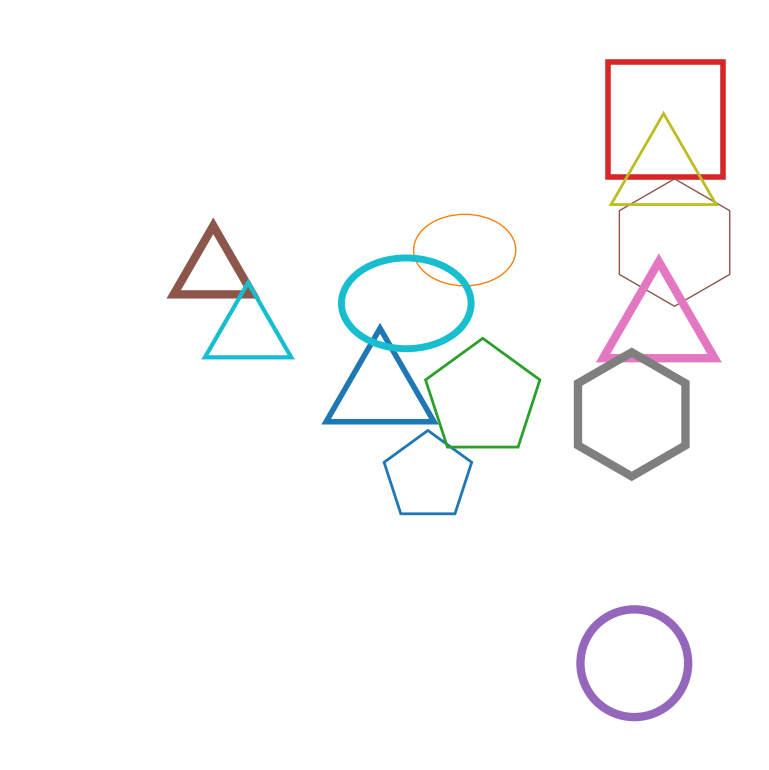[{"shape": "pentagon", "thickness": 1, "radius": 0.3, "center": [0.556, 0.381]}, {"shape": "triangle", "thickness": 2, "radius": 0.4, "center": [0.494, 0.493]}, {"shape": "oval", "thickness": 0.5, "radius": 0.33, "center": [0.604, 0.675]}, {"shape": "pentagon", "thickness": 1, "radius": 0.39, "center": [0.627, 0.483]}, {"shape": "square", "thickness": 2, "radius": 0.37, "center": [0.864, 0.845]}, {"shape": "circle", "thickness": 3, "radius": 0.35, "center": [0.824, 0.139]}, {"shape": "hexagon", "thickness": 0.5, "radius": 0.41, "center": [0.876, 0.685]}, {"shape": "triangle", "thickness": 3, "radius": 0.3, "center": [0.277, 0.647]}, {"shape": "triangle", "thickness": 3, "radius": 0.42, "center": [0.856, 0.577]}, {"shape": "hexagon", "thickness": 3, "radius": 0.4, "center": [0.82, 0.462]}, {"shape": "triangle", "thickness": 1, "radius": 0.39, "center": [0.862, 0.774]}, {"shape": "oval", "thickness": 2.5, "radius": 0.42, "center": [0.528, 0.606]}, {"shape": "triangle", "thickness": 1.5, "radius": 0.32, "center": [0.322, 0.568]}]